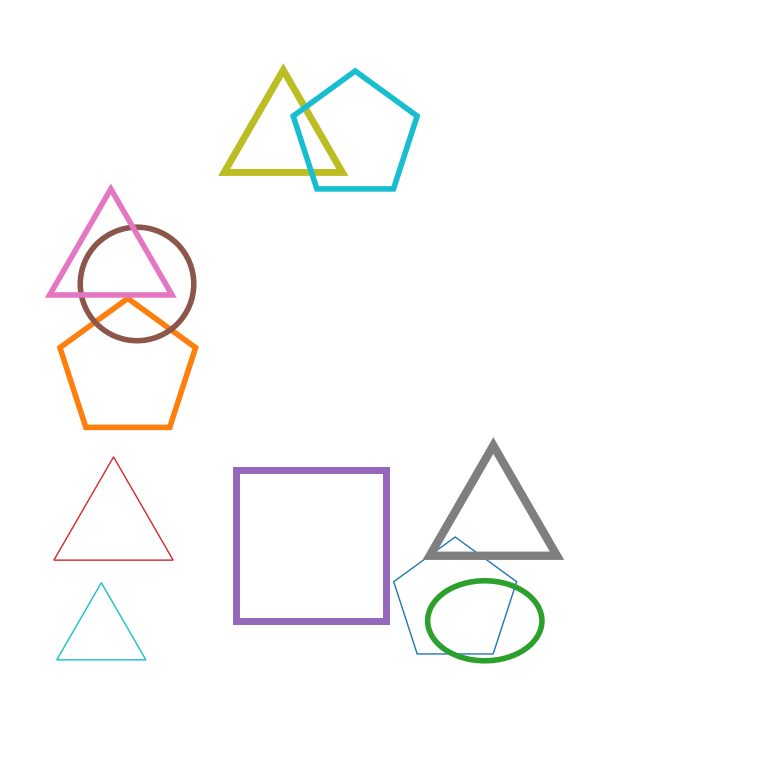[{"shape": "pentagon", "thickness": 0.5, "radius": 0.42, "center": [0.591, 0.219]}, {"shape": "pentagon", "thickness": 2, "radius": 0.46, "center": [0.166, 0.52]}, {"shape": "oval", "thickness": 2, "radius": 0.37, "center": [0.63, 0.194]}, {"shape": "triangle", "thickness": 0.5, "radius": 0.45, "center": [0.147, 0.317]}, {"shape": "square", "thickness": 2.5, "radius": 0.49, "center": [0.404, 0.292]}, {"shape": "circle", "thickness": 2, "radius": 0.37, "center": [0.178, 0.631]}, {"shape": "triangle", "thickness": 2, "radius": 0.46, "center": [0.144, 0.663]}, {"shape": "triangle", "thickness": 3, "radius": 0.48, "center": [0.641, 0.326]}, {"shape": "triangle", "thickness": 2.5, "radius": 0.44, "center": [0.368, 0.82]}, {"shape": "triangle", "thickness": 0.5, "radius": 0.33, "center": [0.132, 0.176]}, {"shape": "pentagon", "thickness": 2, "radius": 0.42, "center": [0.461, 0.823]}]